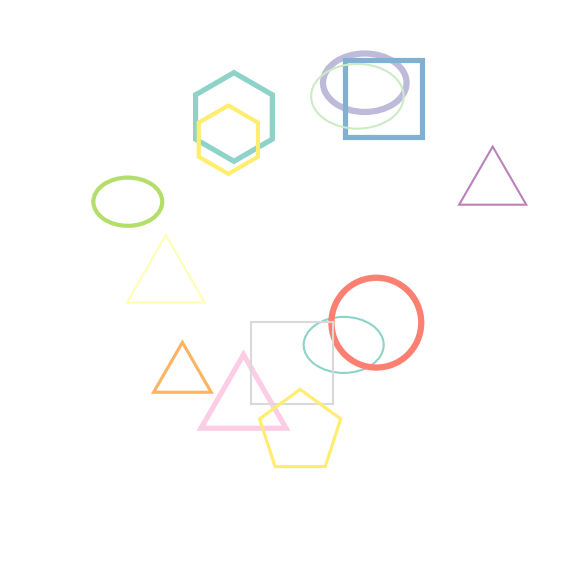[{"shape": "hexagon", "thickness": 2.5, "radius": 0.38, "center": [0.405, 0.797]}, {"shape": "oval", "thickness": 1, "radius": 0.35, "center": [0.595, 0.402]}, {"shape": "triangle", "thickness": 1, "radius": 0.39, "center": [0.287, 0.514]}, {"shape": "oval", "thickness": 3, "radius": 0.36, "center": [0.632, 0.856]}, {"shape": "circle", "thickness": 3, "radius": 0.39, "center": [0.652, 0.44]}, {"shape": "square", "thickness": 2.5, "radius": 0.33, "center": [0.664, 0.828]}, {"shape": "triangle", "thickness": 1.5, "radius": 0.29, "center": [0.316, 0.349]}, {"shape": "oval", "thickness": 2, "radius": 0.3, "center": [0.221, 0.65]}, {"shape": "triangle", "thickness": 2.5, "radius": 0.43, "center": [0.422, 0.3]}, {"shape": "square", "thickness": 1, "radius": 0.35, "center": [0.506, 0.37]}, {"shape": "triangle", "thickness": 1, "radius": 0.34, "center": [0.853, 0.678]}, {"shape": "oval", "thickness": 1, "radius": 0.4, "center": [0.619, 0.832]}, {"shape": "pentagon", "thickness": 1.5, "radius": 0.37, "center": [0.52, 0.251]}, {"shape": "hexagon", "thickness": 2, "radius": 0.3, "center": [0.395, 0.757]}]